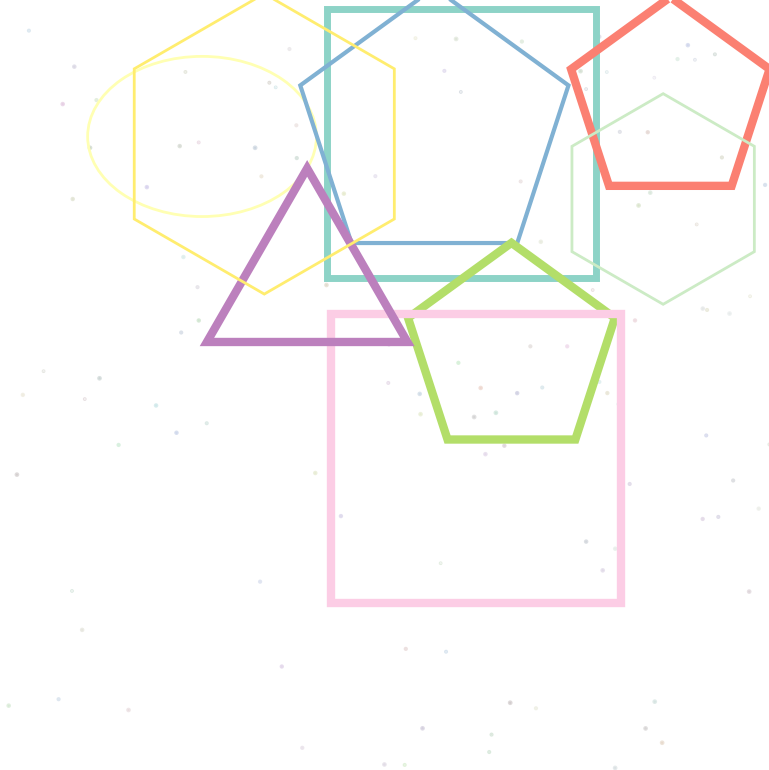[{"shape": "square", "thickness": 2.5, "radius": 0.87, "center": [0.599, 0.814]}, {"shape": "oval", "thickness": 1, "radius": 0.74, "center": [0.262, 0.823]}, {"shape": "pentagon", "thickness": 3, "radius": 0.68, "center": [0.871, 0.868]}, {"shape": "pentagon", "thickness": 1.5, "radius": 0.92, "center": [0.564, 0.833]}, {"shape": "pentagon", "thickness": 3, "radius": 0.71, "center": [0.664, 0.543]}, {"shape": "square", "thickness": 3, "radius": 0.94, "center": [0.618, 0.404]}, {"shape": "triangle", "thickness": 3, "radius": 0.75, "center": [0.399, 0.631]}, {"shape": "hexagon", "thickness": 1, "radius": 0.68, "center": [0.861, 0.742]}, {"shape": "hexagon", "thickness": 1, "radius": 0.98, "center": [0.343, 0.813]}]